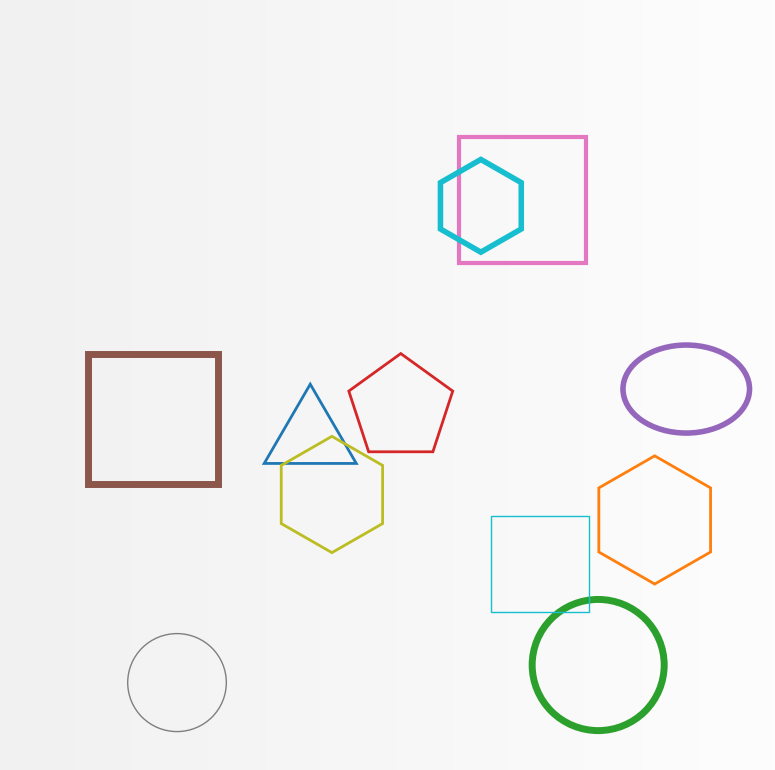[{"shape": "triangle", "thickness": 1, "radius": 0.34, "center": [0.4, 0.432]}, {"shape": "hexagon", "thickness": 1, "radius": 0.42, "center": [0.845, 0.325]}, {"shape": "circle", "thickness": 2.5, "radius": 0.43, "center": [0.772, 0.136]}, {"shape": "pentagon", "thickness": 1, "radius": 0.35, "center": [0.517, 0.47]}, {"shape": "oval", "thickness": 2, "radius": 0.41, "center": [0.885, 0.495]}, {"shape": "square", "thickness": 2.5, "radius": 0.42, "center": [0.197, 0.456]}, {"shape": "square", "thickness": 1.5, "radius": 0.41, "center": [0.674, 0.741]}, {"shape": "circle", "thickness": 0.5, "radius": 0.32, "center": [0.228, 0.114]}, {"shape": "hexagon", "thickness": 1, "radius": 0.38, "center": [0.428, 0.358]}, {"shape": "hexagon", "thickness": 2, "radius": 0.3, "center": [0.62, 0.733]}, {"shape": "square", "thickness": 0.5, "radius": 0.31, "center": [0.697, 0.268]}]